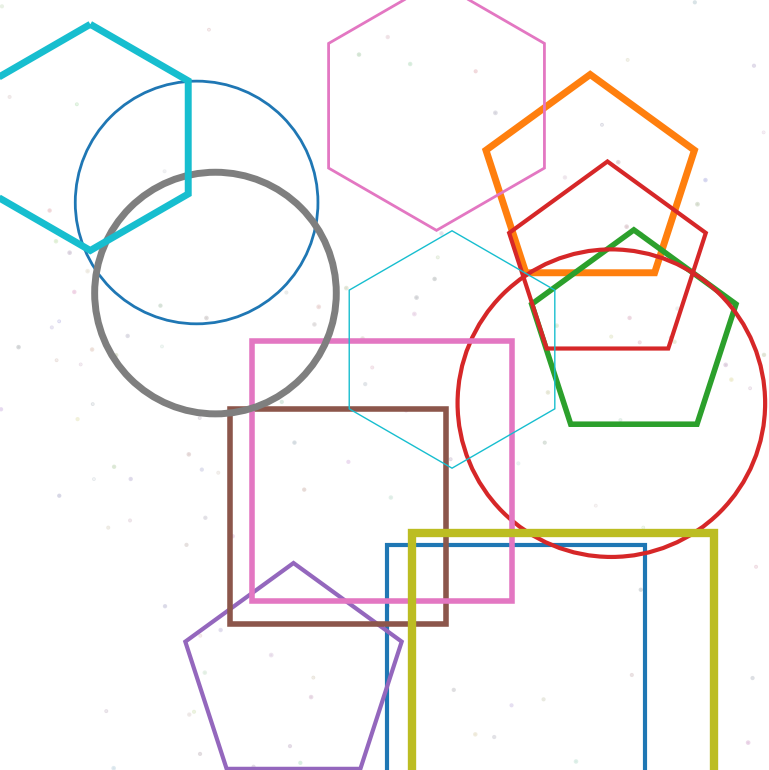[{"shape": "circle", "thickness": 1, "radius": 0.79, "center": [0.255, 0.737]}, {"shape": "square", "thickness": 1.5, "radius": 0.84, "center": [0.67, 0.125]}, {"shape": "pentagon", "thickness": 2.5, "radius": 0.71, "center": [0.766, 0.761]}, {"shape": "pentagon", "thickness": 2, "radius": 0.7, "center": [0.823, 0.562]}, {"shape": "pentagon", "thickness": 1.5, "radius": 0.67, "center": [0.789, 0.656]}, {"shape": "circle", "thickness": 1.5, "radius": 1.0, "center": [0.794, 0.476]}, {"shape": "pentagon", "thickness": 1.5, "radius": 0.74, "center": [0.381, 0.121]}, {"shape": "square", "thickness": 2, "radius": 0.7, "center": [0.439, 0.329]}, {"shape": "hexagon", "thickness": 1, "radius": 0.81, "center": [0.567, 0.863]}, {"shape": "square", "thickness": 2, "radius": 0.84, "center": [0.496, 0.388]}, {"shape": "circle", "thickness": 2.5, "radius": 0.78, "center": [0.28, 0.619]}, {"shape": "square", "thickness": 3, "radius": 0.98, "center": [0.731, 0.112]}, {"shape": "hexagon", "thickness": 2.5, "radius": 0.73, "center": [0.117, 0.822]}, {"shape": "hexagon", "thickness": 0.5, "radius": 0.77, "center": [0.587, 0.546]}]